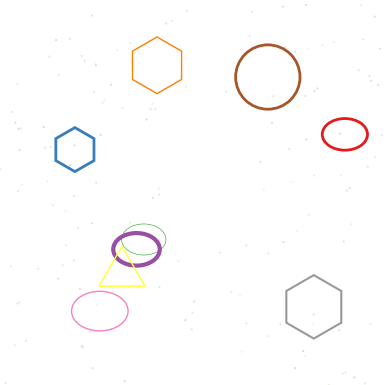[{"shape": "oval", "thickness": 2, "radius": 0.29, "center": [0.896, 0.651]}, {"shape": "hexagon", "thickness": 2, "radius": 0.29, "center": [0.195, 0.611]}, {"shape": "oval", "thickness": 0.5, "radius": 0.29, "center": [0.373, 0.378]}, {"shape": "oval", "thickness": 3, "radius": 0.3, "center": [0.355, 0.352]}, {"shape": "hexagon", "thickness": 1, "radius": 0.37, "center": [0.408, 0.83]}, {"shape": "triangle", "thickness": 1, "radius": 0.35, "center": [0.317, 0.291]}, {"shape": "circle", "thickness": 2, "radius": 0.42, "center": [0.696, 0.8]}, {"shape": "oval", "thickness": 1, "radius": 0.37, "center": [0.259, 0.192]}, {"shape": "hexagon", "thickness": 1.5, "radius": 0.41, "center": [0.815, 0.203]}]